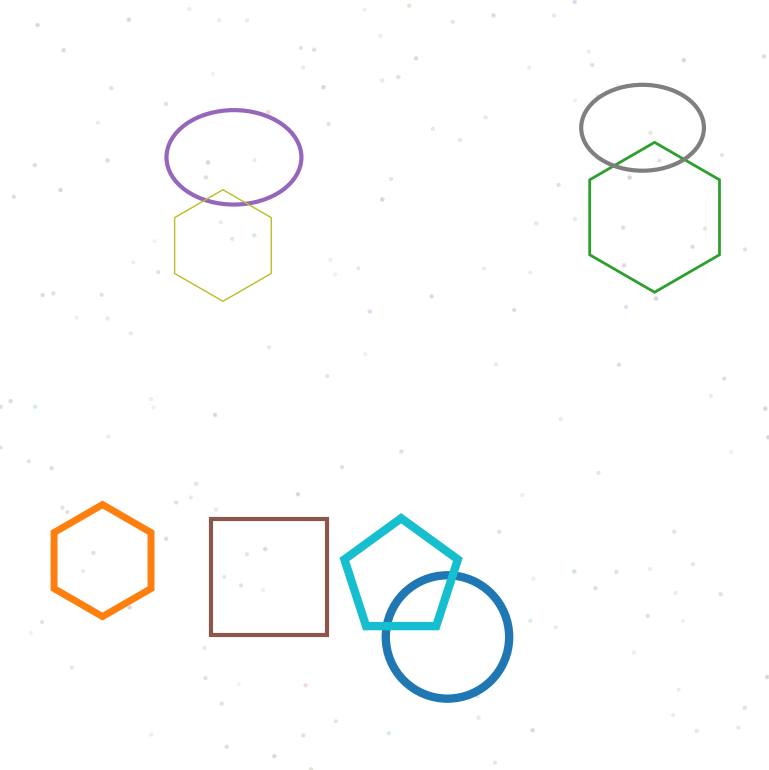[{"shape": "circle", "thickness": 3, "radius": 0.4, "center": [0.581, 0.173]}, {"shape": "hexagon", "thickness": 2.5, "radius": 0.36, "center": [0.133, 0.272]}, {"shape": "hexagon", "thickness": 1, "radius": 0.49, "center": [0.85, 0.718]}, {"shape": "oval", "thickness": 1.5, "radius": 0.44, "center": [0.304, 0.796]}, {"shape": "square", "thickness": 1.5, "radius": 0.38, "center": [0.35, 0.251]}, {"shape": "oval", "thickness": 1.5, "radius": 0.4, "center": [0.834, 0.834]}, {"shape": "hexagon", "thickness": 0.5, "radius": 0.36, "center": [0.29, 0.681]}, {"shape": "pentagon", "thickness": 3, "radius": 0.39, "center": [0.521, 0.25]}]